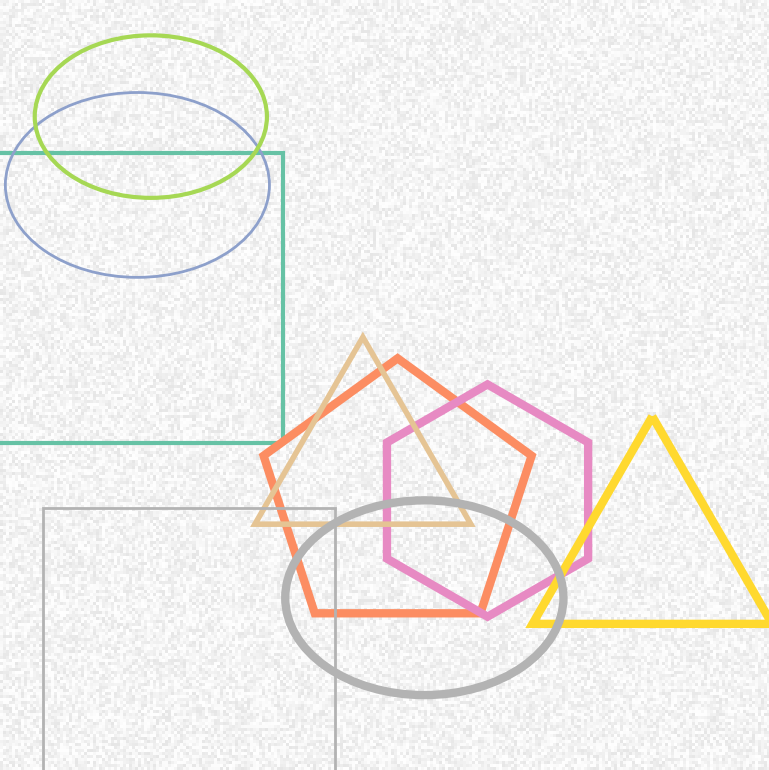[{"shape": "square", "thickness": 1.5, "radius": 0.94, "center": [0.179, 0.614]}, {"shape": "pentagon", "thickness": 3, "radius": 0.92, "center": [0.516, 0.352]}, {"shape": "oval", "thickness": 1, "radius": 0.86, "center": [0.178, 0.76]}, {"shape": "hexagon", "thickness": 3, "radius": 0.75, "center": [0.633, 0.35]}, {"shape": "oval", "thickness": 1.5, "radius": 0.75, "center": [0.196, 0.849]}, {"shape": "triangle", "thickness": 3, "radius": 0.9, "center": [0.847, 0.28]}, {"shape": "triangle", "thickness": 2, "radius": 0.81, "center": [0.471, 0.4]}, {"shape": "square", "thickness": 1, "radius": 0.95, "center": [0.245, 0.151]}, {"shape": "oval", "thickness": 3, "radius": 0.9, "center": [0.551, 0.224]}]